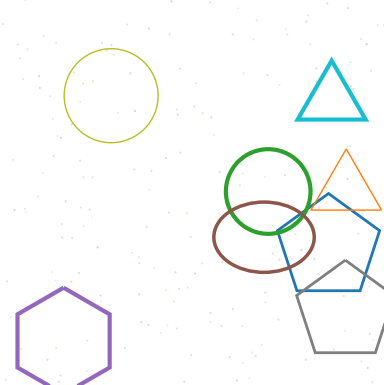[{"shape": "pentagon", "thickness": 2, "radius": 0.7, "center": [0.853, 0.358]}, {"shape": "triangle", "thickness": 1, "radius": 0.53, "center": [0.899, 0.507]}, {"shape": "circle", "thickness": 3, "radius": 0.55, "center": [0.697, 0.503]}, {"shape": "hexagon", "thickness": 3, "radius": 0.69, "center": [0.165, 0.114]}, {"shape": "oval", "thickness": 2.5, "radius": 0.65, "center": [0.686, 0.384]}, {"shape": "pentagon", "thickness": 2, "radius": 0.66, "center": [0.897, 0.191]}, {"shape": "circle", "thickness": 1, "radius": 0.61, "center": [0.289, 0.751]}, {"shape": "triangle", "thickness": 3, "radius": 0.51, "center": [0.861, 0.74]}]